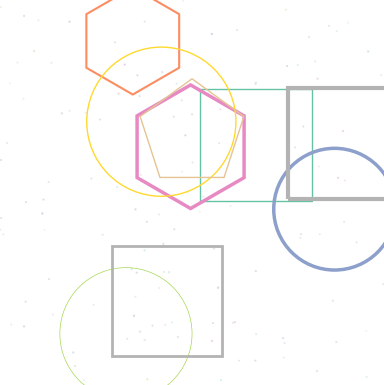[{"shape": "square", "thickness": 1, "radius": 0.73, "center": [0.665, 0.623]}, {"shape": "hexagon", "thickness": 1.5, "radius": 0.7, "center": [0.345, 0.894]}, {"shape": "circle", "thickness": 2.5, "radius": 0.79, "center": [0.869, 0.457]}, {"shape": "hexagon", "thickness": 2.5, "radius": 0.8, "center": [0.495, 0.619]}, {"shape": "circle", "thickness": 0.5, "radius": 0.86, "center": [0.327, 0.133]}, {"shape": "circle", "thickness": 1, "radius": 0.97, "center": [0.419, 0.684]}, {"shape": "pentagon", "thickness": 1, "radius": 0.71, "center": [0.499, 0.654]}, {"shape": "square", "thickness": 3, "radius": 0.72, "center": [0.891, 0.628]}, {"shape": "square", "thickness": 2, "radius": 0.71, "center": [0.435, 0.218]}]